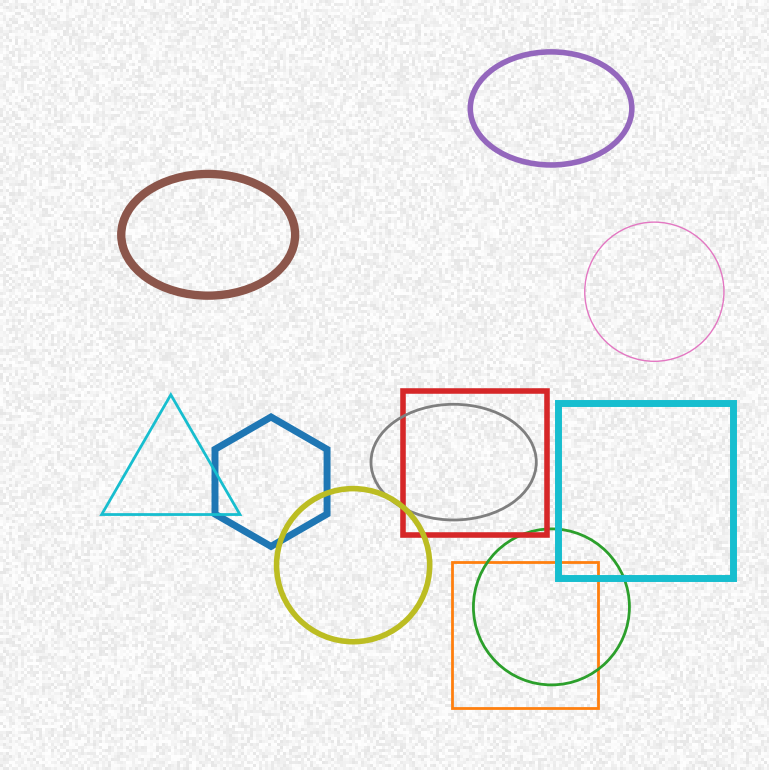[{"shape": "hexagon", "thickness": 2.5, "radius": 0.42, "center": [0.352, 0.374]}, {"shape": "square", "thickness": 1, "radius": 0.47, "center": [0.682, 0.175]}, {"shape": "circle", "thickness": 1, "radius": 0.51, "center": [0.716, 0.212]}, {"shape": "square", "thickness": 2, "radius": 0.47, "center": [0.617, 0.399]}, {"shape": "oval", "thickness": 2, "radius": 0.52, "center": [0.716, 0.859]}, {"shape": "oval", "thickness": 3, "radius": 0.56, "center": [0.27, 0.695]}, {"shape": "circle", "thickness": 0.5, "radius": 0.45, "center": [0.85, 0.621]}, {"shape": "oval", "thickness": 1, "radius": 0.54, "center": [0.589, 0.4]}, {"shape": "circle", "thickness": 2, "radius": 0.5, "center": [0.459, 0.266]}, {"shape": "square", "thickness": 2.5, "radius": 0.57, "center": [0.838, 0.364]}, {"shape": "triangle", "thickness": 1, "radius": 0.52, "center": [0.222, 0.384]}]